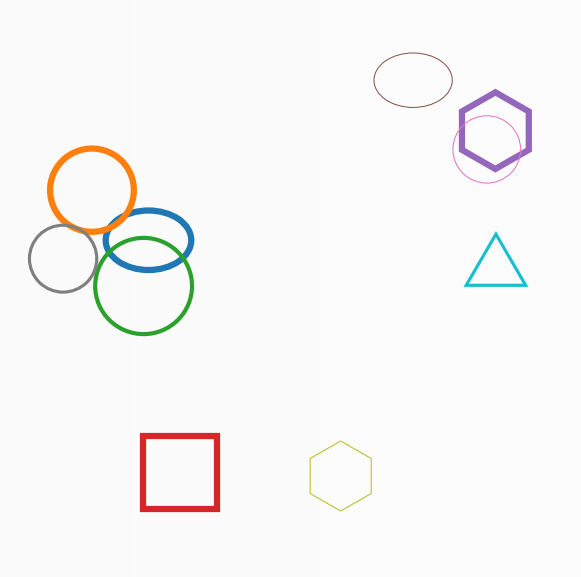[{"shape": "oval", "thickness": 3, "radius": 0.37, "center": [0.255, 0.583]}, {"shape": "circle", "thickness": 3, "radius": 0.36, "center": [0.158, 0.67]}, {"shape": "circle", "thickness": 2, "radius": 0.42, "center": [0.247, 0.504]}, {"shape": "square", "thickness": 3, "radius": 0.31, "center": [0.31, 0.181]}, {"shape": "hexagon", "thickness": 3, "radius": 0.33, "center": [0.852, 0.773]}, {"shape": "oval", "thickness": 0.5, "radius": 0.34, "center": [0.711, 0.86]}, {"shape": "circle", "thickness": 0.5, "radius": 0.29, "center": [0.837, 0.74]}, {"shape": "circle", "thickness": 1.5, "radius": 0.29, "center": [0.109, 0.551]}, {"shape": "hexagon", "thickness": 0.5, "radius": 0.3, "center": [0.586, 0.175]}, {"shape": "triangle", "thickness": 1.5, "radius": 0.3, "center": [0.853, 0.535]}]